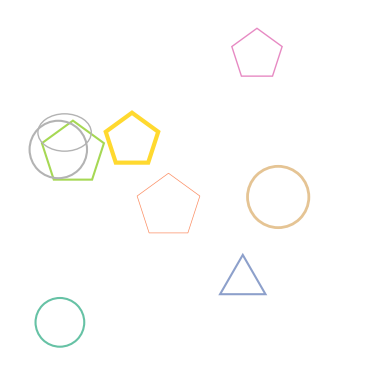[{"shape": "circle", "thickness": 1.5, "radius": 0.32, "center": [0.156, 0.163]}, {"shape": "pentagon", "thickness": 0.5, "radius": 0.43, "center": [0.438, 0.464]}, {"shape": "triangle", "thickness": 1.5, "radius": 0.34, "center": [0.631, 0.27]}, {"shape": "pentagon", "thickness": 1, "radius": 0.34, "center": [0.667, 0.858]}, {"shape": "pentagon", "thickness": 1.5, "radius": 0.42, "center": [0.189, 0.602]}, {"shape": "pentagon", "thickness": 3, "radius": 0.36, "center": [0.343, 0.636]}, {"shape": "circle", "thickness": 2, "radius": 0.4, "center": [0.723, 0.488]}, {"shape": "oval", "thickness": 1, "radius": 0.35, "center": [0.168, 0.656]}, {"shape": "circle", "thickness": 1.5, "radius": 0.37, "center": [0.151, 0.612]}]